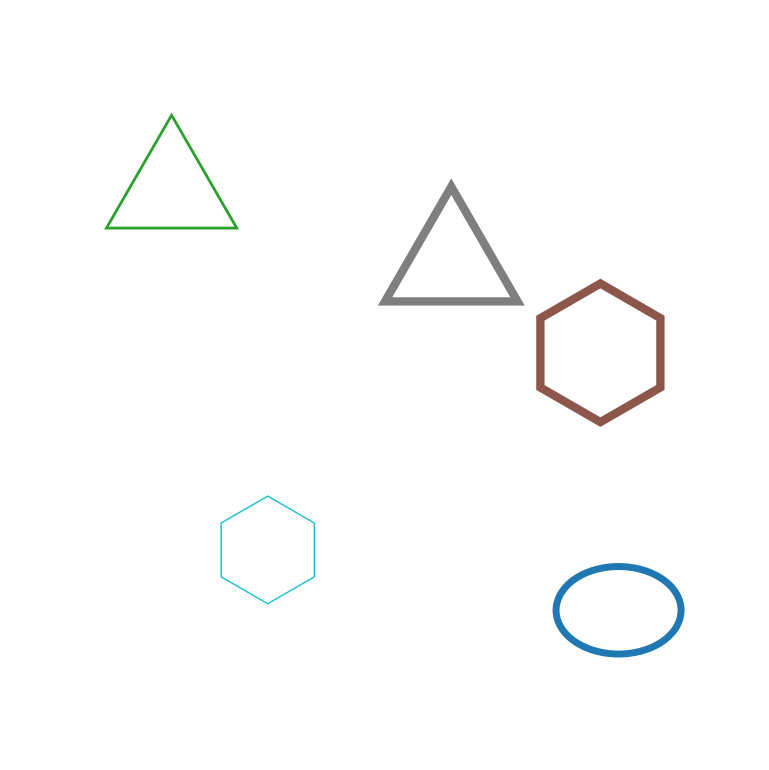[{"shape": "oval", "thickness": 2.5, "radius": 0.41, "center": [0.803, 0.207]}, {"shape": "triangle", "thickness": 1, "radius": 0.49, "center": [0.223, 0.753]}, {"shape": "hexagon", "thickness": 3, "radius": 0.45, "center": [0.78, 0.542]}, {"shape": "triangle", "thickness": 3, "radius": 0.5, "center": [0.586, 0.658]}, {"shape": "hexagon", "thickness": 0.5, "radius": 0.35, "center": [0.348, 0.286]}]